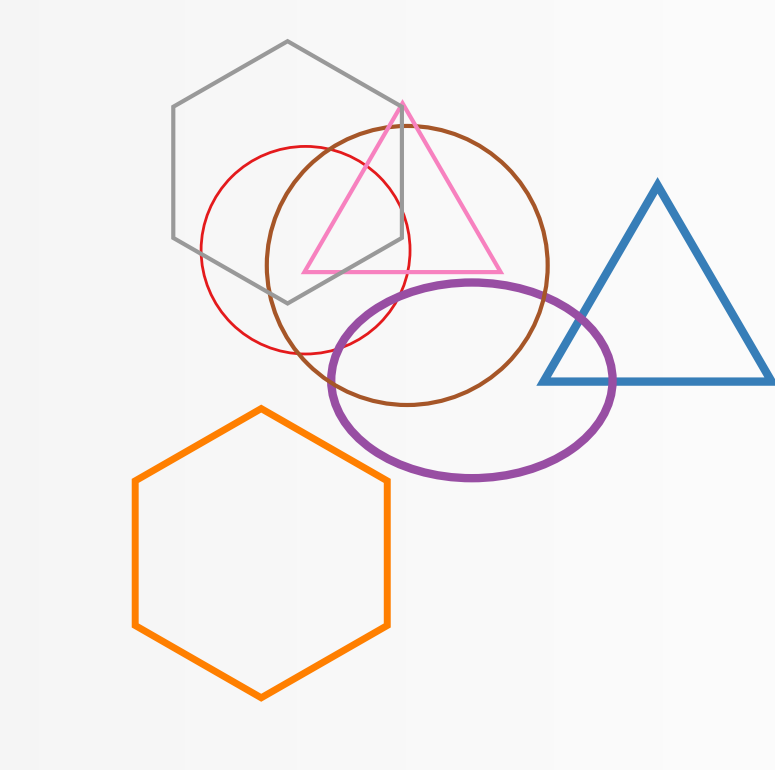[{"shape": "circle", "thickness": 1, "radius": 0.67, "center": [0.394, 0.675]}, {"shape": "triangle", "thickness": 3, "radius": 0.85, "center": [0.849, 0.589]}, {"shape": "oval", "thickness": 3, "radius": 0.91, "center": [0.609, 0.506]}, {"shape": "hexagon", "thickness": 2.5, "radius": 0.94, "center": [0.337, 0.282]}, {"shape": "circle", "thickness": 1.5, "radius": 0.91, "center": [0.525, 0.655]}, {"shape": "triangle", "thickness": 1.5, "radius": 0.73, "center": [0.519, 0.72]}, {"shape": "hexagon", "thickness": 1.5, "radius": 0.85, "center": [0.371, 0.776]}]